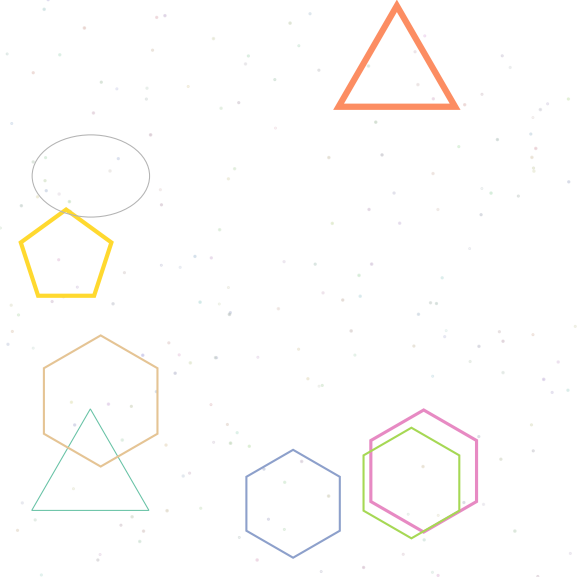[{"shape": "triangle", "thickness": 0.5, "radius": 0.59, "center": [0.156, 0.174]}, {"shape": "triangle", "thickness": 3, "radius": 0.58, "center": [0.687, 0.873]}, {"shape": "hexagon", "thickness": 1, "radius": 0.47, "center": [0.508, 0.127]}, {"shape": "hexagon", "thickness": 1.5, "radius": 0.53, "center": [0.734, 0.183]}, {"shape": "hexagon", "thickness": 1, "radius": 0.48, "center": [0.712, 0.163]}, {"shape": "pentagon", "thickness": 2, "radius": 0.41, "center": [0.114, 0.554]}, {"shape": "hexagon", "thickness": 1, "radius": 0.57, "center": [0.174, 0.305]}, {"shape": "oval", "thickness": 0.5, "radius": 0.51, "center": [0.157, 0.694]}]